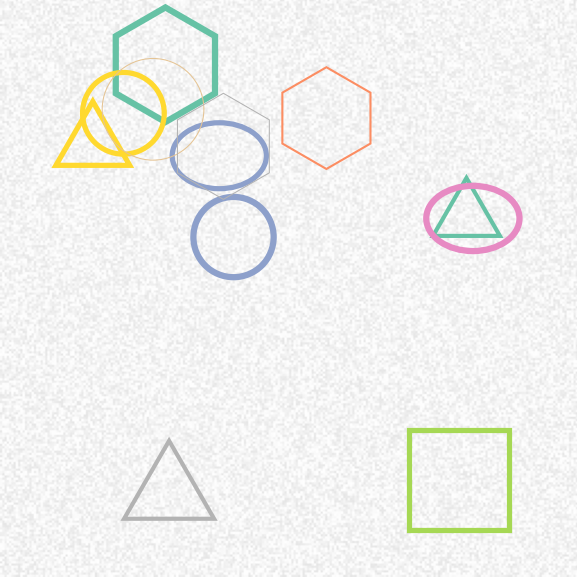[{"shape": "hexagon", "thickness": 3, "radius": 0.5, "center": [0.286, 0.887]}, {"shape": "triangle", "thickness": 2, "radius": 0.33, "center": [0.808, 0.624]}, {"shape": "hexagon", "thickness": 1, "radius": 0.44, "center": [0.565, 0.795]}, {"shape": "circle", "thickness": 3, "radius": 0.35, "center": [0.404, 0.589]}, {"shape": "oval", "thickness": 2.5, "radius": 0.41, "center": [0.38, 0.729]}, {"shape": "oval", "thickness": 3, "radius": 0.4, "center": [0.819, 0.621]}, {"shape": "square", "thickness": 2.5, "radius": 0.43, "center": [0.795, 0.168]}, {"shape": "circle", "thickness": 2.5, "radius": 0.35, "center": [0.214, 0.803]}, {"shape": "triangle", "thickness": 2.5, "radius": 0.37, "center": [0.161, 0.75]}, {"shape": "circle", "thickness": 0.5, "radius": 0.44, "center": [0.265, 0.81]}, {"shape": "hexagon", "thickness": 0.5, "radius": 0.46, "center": [0.387, 0.746]}, {"shape": "triangle", "thickness": 2, "radius": 0.45, "center": [0.293, 0.146]}]